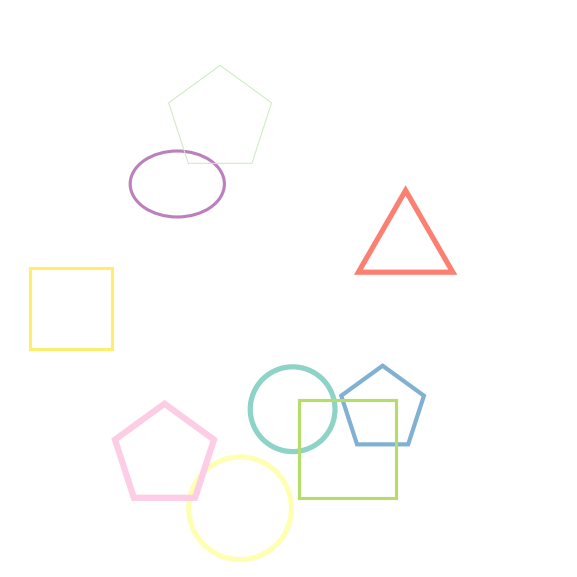[{"shape": "circle", "thickness": 2.5, "radius": 0.37, "center": [0.507, 0.291]}, {"shape": "circle", "thickness": 2.5, "radius": 0.44, "center": [0.416, 0.119]}, {"shape": "triangle", "thickness": 2.5, "radius": 0.47, "center": [0.702, 0.575]}, {"shape": "pentagon", "thickness": 2, "radius": 0.38, "center": [0.662, 0.291]}, {"shape": "square", "thickness": 1.5, "radius": 0.42, "center": [0.602, 0.222]}, {"shape": "pentagon", "thickness": 3, "radius": 0.45, "center": [0.285, 0.21]}, {"shape": "oval", "thickness": 1.5, "radius": 0.41, "center": [0.307, 0.681]}, {"shape": "pentagon", "thickness": 0.5, "radius": 0.47, "center": [0.381, 0.792]}, {"shape": "square", "thickness": 1.5, "radius": 0.35, "center": [0.123, 0.465]}]